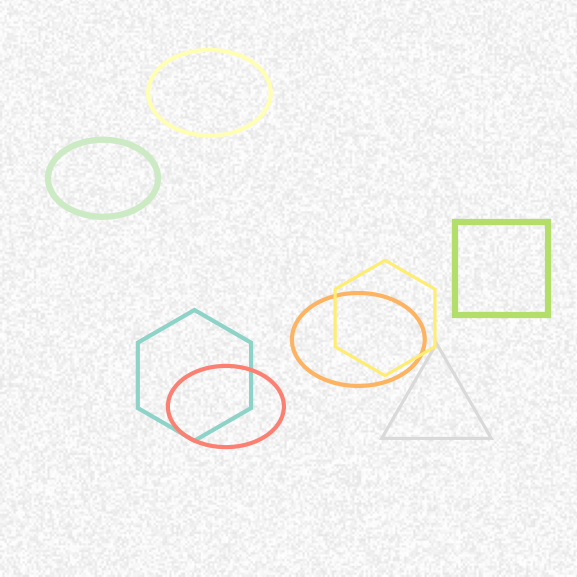[{"shape": "hexagon", "thickness": 2, "radius": 0.57, "center": [0.337, 0.349]}, {"shape": "oval", "thickness": 2, "radius": 0.53, "center": [0.363, 0.839]}, {"shape": "oval", "thickness": 2, "radius": 0.5, "center": [0.391, 0.295]}, {"shape": "oval", "thickness": 2, "radius": 0.57, "center": [0.62, 0.411]}, {"shape": "square", "thickness": 3, "radius": 0.4, "center": [0.869, 0.534]}, {"shape": "triangle", "thickness": 1.5, "radius": 0.55, "center": [0.756, 0.295]}, {"shape": "oval", "thickness": 3, "radius": 0.48, "center": [0.178, 0.69]}, {"shape": "hexagon", "thickness": 1.5, "radius": 0.5, "center": [0.667, 0.449]}]